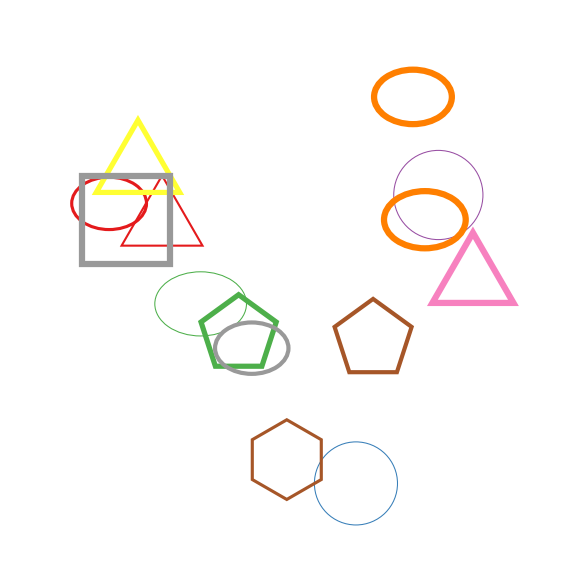[{"shape": "triangle", "thickness": 1, "radius": 0.4, "center": [0.281, 0.614]}, {"shape": "oval", "thickness": 1.5, "radius": 0.32, "center": [0.189, 0.647]}, {"shape": "circle", "thickness": 0.5, "radius": 0.36, "center": [0.616, 0.162]}, {"shape": "pentagon", "thickness": 2.5, "radius": 0.34, "center": [0.413, 0.42]}, {"shape": "oval", "thickness": 0.5, "radius": 0.4, "center": [0.347, 0.473]}, {"shape": "circle", "thickness": 0.5, "radius": 0.39, "center": [0.759, 0.661]}, {"shape": "oval", "thickness": 3, "radius": 0.34, "center": [0.715, 0.831]}, {"shape": "oval", "thickness": 3, "radius": 0.35, "center": [0.736, 0.619]}, {"shape": "triangle", "thickness": 2.5, "radius": 0.42, "center": [0.239, 0.708]}, {"shape": "hexagon", "thickness": 1.5, "radius": 0.34, "center": [0.497, 0.203]}, {"shape": "pentagon", "thickness": 2, "radius": 0.35, "center": [0.646, 0.411]}, {"shape": "triangle", "thickness": 3, "radius": 0.41, "center": [0.819, 0.515]}, {"shape": "oval", "thickness": 2, "radius": 0.32, "center": [0.436, 0.396]}, {"shape": "square", "thickness": 3, "radius": 0.38, "center": [0.218, 0.618]}]